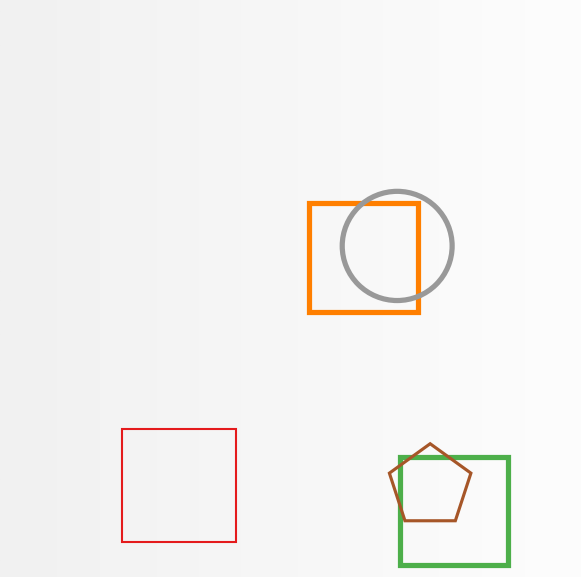[{"shape": "square", "thickness": 1, "radius": 0.49, "center": [0.308, 0.159]}, {"shape": "square", "thickness": 2.5, "radius": 0.47, "center": [0.781, 0.114]}, {"shape": "square", "thickness": 2.5, "radius": 0.47, "center": [0.626, 0.553]}, {"shape": "pentagon", "thickness": 1.5, "radius": 0.37, "center": [0.74, 0.157]}, {"shape": "circle", "thickness": 2.5, "radius": 0.47, "center": [0.683, 0.573]}]